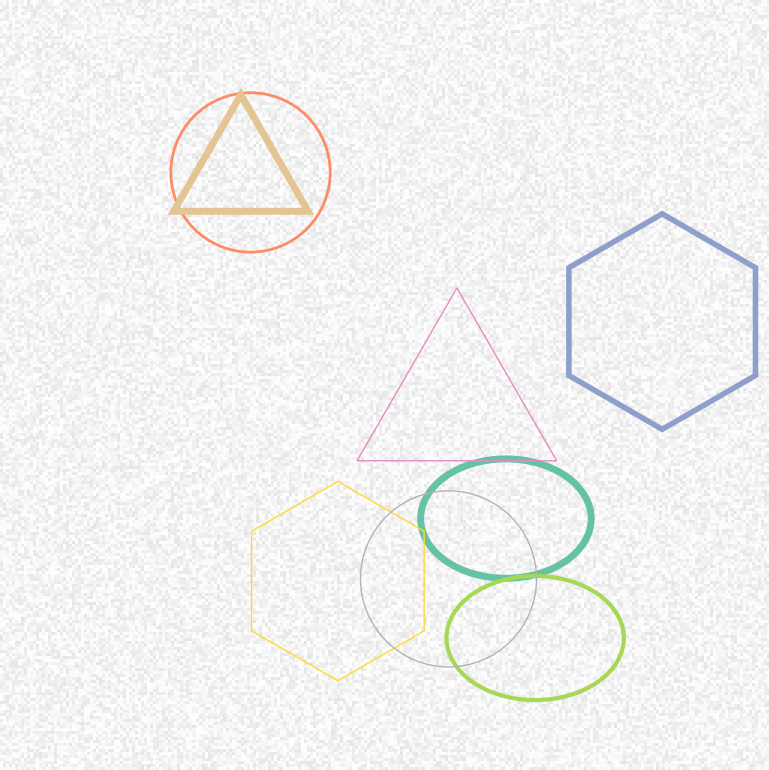[{"shape": "oval", "thickness": 2.5, "radius": 0.55, "center": [0.657, 0.327]}, {"shape": "circle", "thickness": 1, "radius": 0.52, "center": [0.325, 0.776]}, {"shape": "hexagon", "thickness": 2, "radius": 0.7, "center": [0.86, 0.582]}, {"shape": "triangle", "thickness": 0.5, "radius": 0.75, "center": [0.593, 0.476]}, {"shape": "oval", "thickness": 1.5, "radius": 0.58, "center": [0.695, 0.171]}, {"shape": "hexagon", "thickness": 0.5, "radius": 0.65, "center": [0.439, 0.245]}, {"shape": "triangle", "thickness": 2.5, "radius": 0.5, "center": [0.313, 0.776]}, {"shape": "circle", "thickness": 0.5, "radius": 0.57, "center": [0.582, 0.248]}]